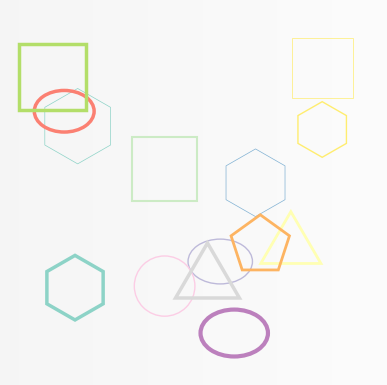[{"shape": "hexagon", "thickness": 2.5, "radius": 0.42, "center": [0.194, 0.253]}, {"shape": "hexagon", "thickness": 0.5, "radius": 0.49, "center": [0.2, 0.672]}, {"shape": "triangle", "thickness": 2, "radius": 0.45, "center": [0.751, 0.36]}, {"shape": "oval", "thickness": 1, "radius": 0.42, "center": [0.568, 0.321]}, {"shape": "oval", "thickness": 2.5, "radius": 0.39, "center": [0.166, 0.711]}, {"shape": "hexagon", "thickness": 0.5, "radius": 0.44, "center": [0.659, 0.525]}, {"shape": "pentagon", "thickness": 2, "radius": 0.4, "center": [0.672, 0.363]}, {"shape": "square", "thickness": 2.5, "radius": 0.43, "center": [0.136, 0.8]}, {"shape": "circle", "thickness": 1, "radius": 0.39, "center": [0.425, 0.257]}, {"shape": "triangle", "thickness": 2.5, "radius": 0.48, "center": [0.535, 0.274]}, {"shape": "oval", "thickness": 3, "radius": 0.44, "center": [0.604, 0.135]}, {"shape": "square", "thickness": 1.5, "radius": 0.42, "center": [0.424, 0.561]}, {"shape": "square", "thickness": 0.5, "radius": 0.39, "center": [0.833, 0.823]}, {"shape": "hexagon", "thickness": 1, "radius": 0.36, "center": [0.831, 0.664]}]